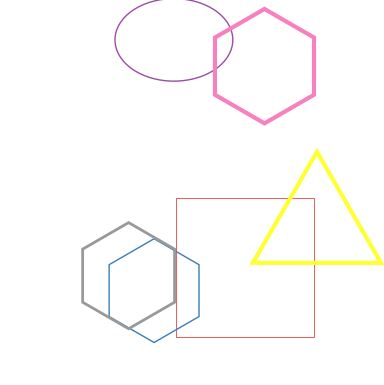[{"shape": "square", "thickness": 0.5, "radius": 0.9, "center": [0.636, 0.306]}, {"shape": "hexagon", "thickness": 1, "radius": 0.67, "center": [0.4, 0.245]}, {"shape": "oval", "thickness": 1, "radius": 0.77, "center": [0.452, 0.896]}, {"shape": "triangle", "thickness": 3, "radius": 0.96, "center": [0.823, 0.413]}, {"shape": "hexagon", "thickness": 3, "radius": 0.74, "center": [0.687, 0.828]}, {"shape": "hexagon", "thickness": 2, "radius": 0.69, "center": [0.334, 0.284]}]